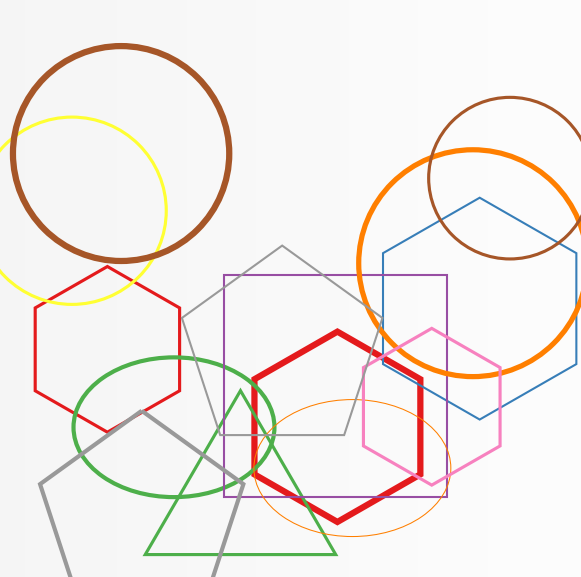[{"shape": "hexagon", "thickness": 3, "radius": 0.82, "center": [0.58, 0.26]}, {"shape": "hexagon", "thickness": 1.5, "radius": 0.72, "center": [0.185, 0.394]}, {"shape": "hexagon", "thickness": 1, "radius": 0.96, "center": [0.825, 0.465]}, {"shape": "oval", "thickness": 2, "radius": 0.86, "center": [0.299, 0.259]}, {"shape": "triangle", "thickness": 1.5, "radius": 0.95, "center": [0.414, 0.133]}, {"shape": "square", "thickness": 1, "radius": 0.96, "center": [0.577, 0.331]}, {"shape": "circle", "thickness": 2.5, "radius": 0.98, "center": [0.814, 0.543]}, {"shape": "oval", "thickness": 0.5, "radius": 0.85, "center": [0.606, 0.189]}, {"shape": "circle", "thickness": 1.5, "radius": 0.81, "center": [0.124, 0.634]}, {"shape": "circle", "thickness": 3, "radius": 0.93, "center": [0.208, 0.733]}, {"shape": "circle", "thickness": 1.5, "radius": 0.7, "center": [0.877, 0.691]}, {"shape": "hexagon", "thickness": 1.5, "radius": 0.68, "center": [0.743, 0.295]}, {"shape": "pentagon", "thickness": 1, "radius": 0.91, "center": [0.485, 0.392]}, {"shape": "pentagon", "thickness": 2, "radius": 0.92, "center": [0.244, 0.104]}]